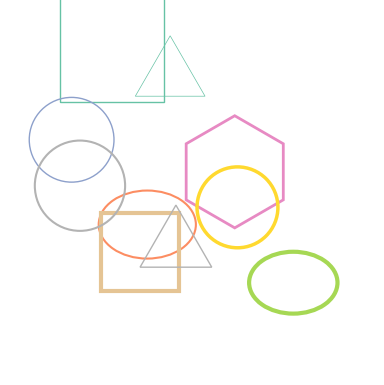[{"shape": "square", "thickness": 1, "radius": 0.68, "center": [0.29, 0.87]}, {"shape": "triangle", "thickness": 0.5, "radius": 0.52, "center": [0.442, 0.802]}, {"shape": "oval", "thickness": 1.5, "radius": 0.63, "center": [0.383, 0.417]}, {"shape": "circle", "thickness": 1, "radius": 0.55, "center": [0.186, 0.637]}, {"shape": "hexagon", "thickness": 2, "radius": 0.73, "center": [0.61, 0.554]}, {"shape": "oval", "thickness": 3, "radius": 0.57, "center": [0.762, 0.266]}, {"shape": "circle", "thickness": 2.5, "radius": 0.53, "center": [0.617, 0.461]}, {"shape": "square", "thickness": 3, "radius": 0.51, "center": [0.364, 0.346]}, {"shape": "triangle", "thickness": 1, "radius": 0.54, "center": [0.457, 0.36]}, {"shape": "circle", "thickness": 1.5, "radius": 0.59, "center": [0.208, 0.518]}]